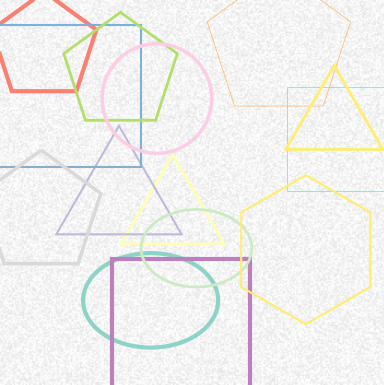[{"shape": "oval", "thickness": 3, "radius": 0.88, "center": [0.391, 0.22]}, {"shape": "square", "thickness": 0.5, "radius": 0.67, "center": [0.881, 0.638]}, {"shape": "triangle", "thickness": 2, "radius": 0.77, "center": [0.449, 0.444]}, {"shape": "triangle", "thickness": 1.5, "radius": 0.94, "center": [0.309, 0.485]}, {"shape": "pentagon", "thickness": 3, "radius": 0.71, "center": [0.115, 0.879]}, {"shape": "square", "thickness": 1.5, "radius": 0.92, "center": [0.181, 0.75]}, {"shape": "pentagon", "thickness": 0.5, "radius": 0.98, "center": [0.724, 0.883]}, {"shape": "pentagon", "thickness": 2, "radius": 0.78, "center": [0.313, 0.813]}, {"shape": "circle", "thickness": 2.5, "radius": 0.71, "center": [0.407, 0.744]}, {"shape": "pentagon", "thickness": 2.5, "radius": 0.81, "center": [0.107, 0.447]}, {"shape": "square", "thickness": 3, "radius": 0.89, "center": [0.47, 0.149]}, {"shape": "oval", "thickness": 2, "radius": 0.72, "center": [0.51, 0.355]}, {"shape": "triangle", "thickness": 2, "radius": 0.73, "center": [0.868, 0.684]}, {"shape": "hexagon", "thickness": 1.5, "radius": 0.97, "center": [0.794, 0.351]}]